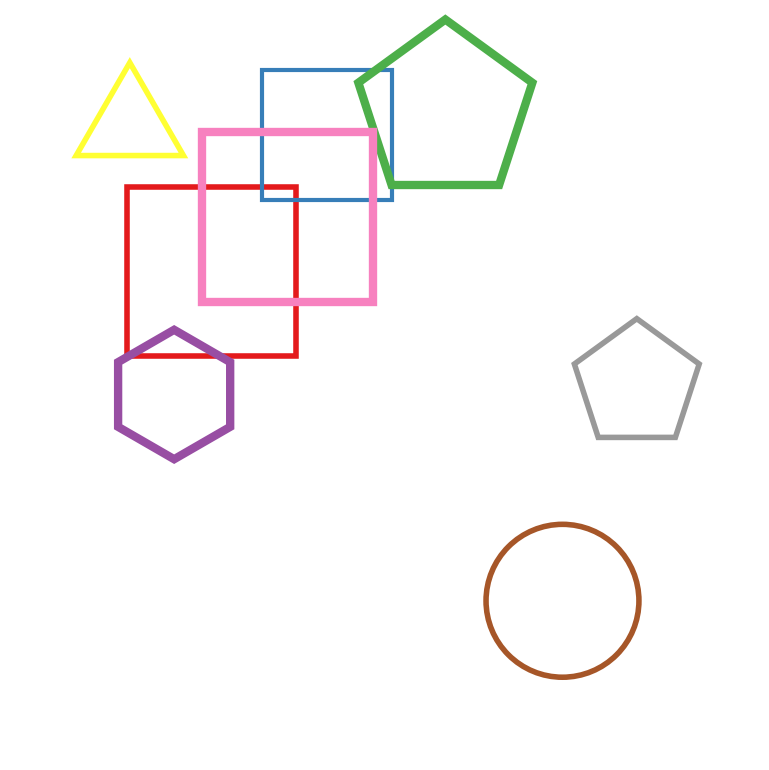[{"shape": "square", "thickness": 2, "radius": 0.55, "center": [0.274, 0.647]}, {"shape": "square", "thickness": 1.5, "radius": 0.42, "center": [0.425, 0.825]}, {"shape": "pentagon", "thickness": 3, "radius": 0.59, "center": [0.578, 0.856]}, {"shape": "hexagon", "thickness": 3, "radius": 0.42, "center": [0.226, 0.488]}, {"shape": "triangle", "thickness": 2, "radius": 0.4, "center": [0.169, 0.838]}, {"shape": "circle", "thickness": 2, "radius": 0.5, "center": [0.73, 0.22]}, {"shape": "square", "thickness": 3, "radius": 0.56, "center": [0.374, 0.718]}, {"shape": "pentagon", "thickness": 2, "radius": 0.43, "center": [0.827, 0.501]}]